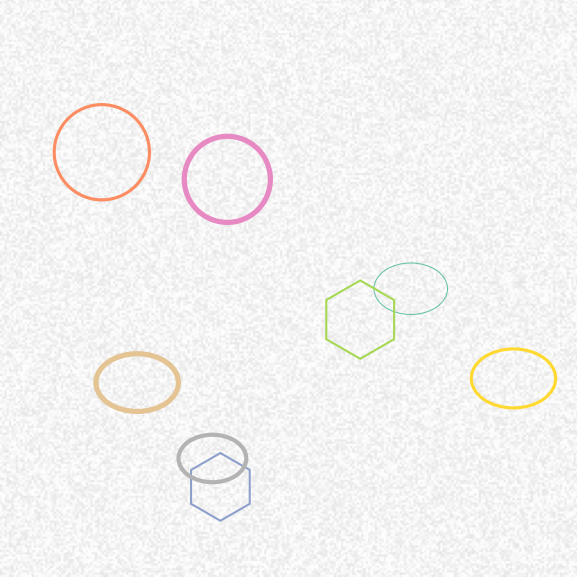[{"shape": "oval", "thickness": 0.5, "radius": 0.32, "center": [0.711, 0.499]}, {"shape": "circle", "thickness": 1.5, "radius": 0.41, "center": [0.176, 0.735]}, {"shape": "hexagon", "thickness": 1, "radius": 0.29, "center": [0.382, 0.156]}, {"shape": "circle", "thickness": 2.5, "radius": 0.37, "center": [0.394, 0.689]}, {"shape": "hexagon", "thickness": 1, "radius": 0.34, "center": [0.624, 0.446]}, {"shape": "oval", "thickness": 1.5, "radius": 0.37, "center": [0.889, 0.344]}, {"shape": "oval", "thickness": 2.5, "radius": 0.36, "center": [0.238, 0.337]}, {"shape": "oval", "thickness": 2, "radius": 0.29, "center": [0.368, 0.205]}]